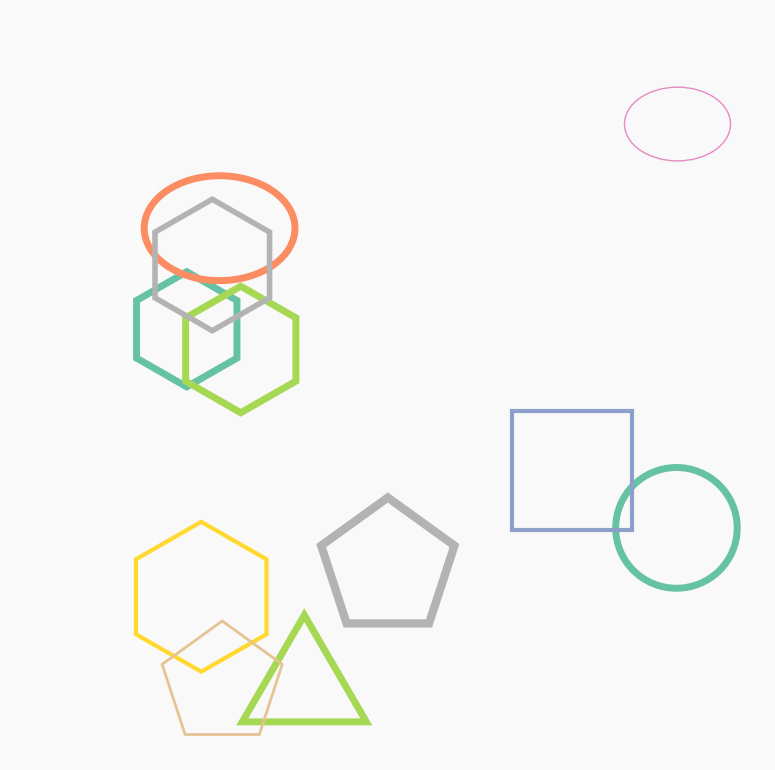[{"shape": "circle", "thickness": 2.5, "radius": 0.39, "center": [0.873, 0.314]}, {"shape": "hexagon", "thickness": 2.5, "radius": 0.37, "center": [0.241, 0.572]}, {"shape": "oval", "thickness": 2.5, "radius": 0.49, "center": [0.283, 0.704]}, {"shape": "square", "thickness": 1.5, "radius": 0.39, "center": [0.738, 0.389]}, {"shape": "oval", "thickness": 0.5, "radius": 0.34, "center": [0.874, 0.839]}, {"shape": "triangle", "thickness": 2.5, "radius": 0.46, "center": [0.393, 0.109]}, {"shape": "hexagon", "thickness": 2.5, "radius": 0.41, "center": [0.311, 0.546]}, {"shape": "hexagon", "thickness": 1.5, "radius": 0.49, "center": [0.26, 0.225]}, {"shape": "pentagon", "thickness": 1, "radius": 0.41, "center": [0.287, 0.112]}, {"shape": "pentagon", "thickness": 3, "radius": 0.45, "center": [0.5, 0.263]}, {"shape": "hexagon", "thickness": 2, "radius": 0.43, "center": [0.274, 0.656]}]